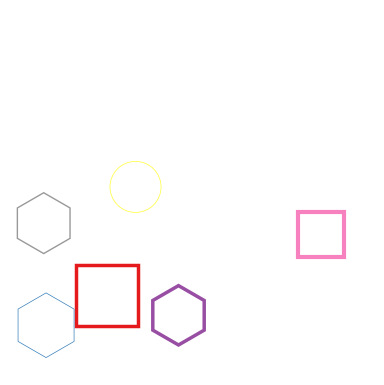[{"shape": "square", "thickness": 2.5, "radius": 0.4, "center": [0.279, 0.233]}, {"shape": "hexagon", "thickness": 0.5, "radius": 0.42, "center": [0.12, 0.155]}, {"shape": "hexagon", "thickness": 2.5, "radius": 0.39, "center": [0.464, 0.181]}, {"shape": "circle", "thickness": 0.5, "radius": 0.33, "center": [0.352, 0.514]}, {"shape": "square", "thickness": 3, "radius": 0.3, "center": [0.833, 0.391]}, {"shape": "hexagon", "thickness": 1, "radius": 0.39, "center": [0.114, 0.42]}]